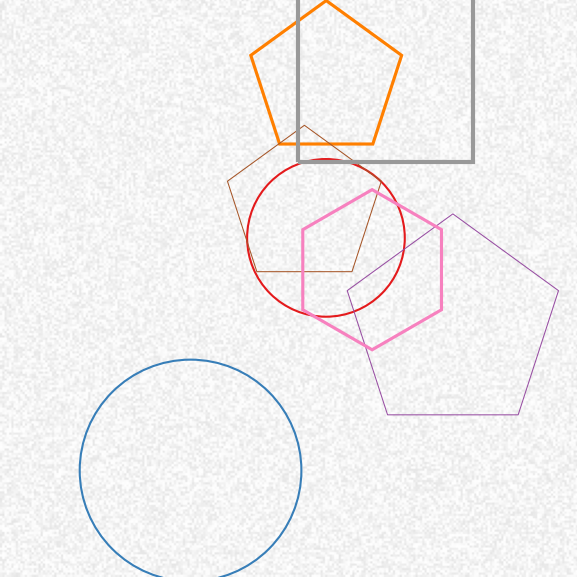[{"shape": "circle", "thickness": 1, "radius": 0.68, "center": [0.564, 0.587]}, {"shape": "circle", "thickness": 1, "radius": 0.96, "center": [0.33, 0.184]}, {"shape": "pentagon", "thickness": 0.5, "radius": 0.96, "center": [0.784, 0.436]}, {"shape": "pentagon", "thickness": 1.5, "radius": 0.69, "center": [0.565, 0.861]}, {"shape": "pentagon", "thickness": 0.5, "radius": 0.7, "center": [0.527, 0.642]}, {"shape": "hexagon", "thickness": 1.5, "radius": 0.69, "center": [0.644, 0.532]}, {"shape": "square", "thickness": 2, "radius": 0.76, "center": [0.668, 0.87]}]